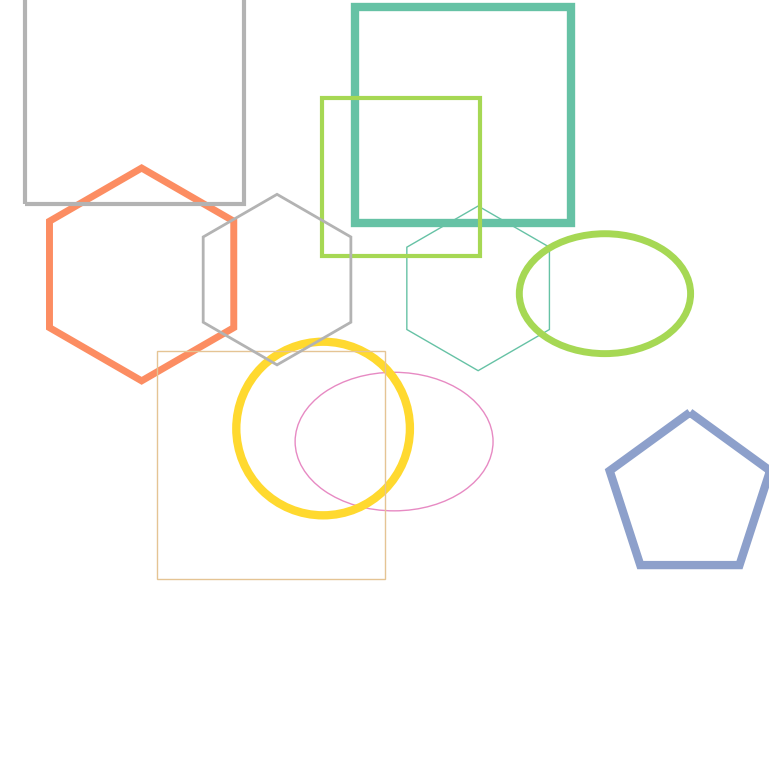[{"shape": "hexagon", "thickness": 0.5, "radius": 0.53, "center": [0.621, 0.626]}, {"shape": "square", "thickness": 3, "radius": 0.7, "center": [0.602, 0.85]}, {"shape": "hexagon", "thickness": 2.5, "radius": 0.69, "center": [0.184, 0.644]}, {"shape": "pentagon", "thickness": 3, "radius": 0.55, "center": [0.896, 0.355]}, {"shape": "oval", "thickness": 0.5, "radius": 0.64, "center": [0.512, 0.427]}, {"shape": "square", "thickness": 1.5, "radius": 0.51, "center": [0.521, 0.77]}, {"shape": "oval", "thickness": 2.5, "radius": 0.56, "center": [0.786, 0.619]}, {"shape": "circle", "thickness": 3, "radius": 0.56, "center": [0.42, 0.443]}, {"shape": "square", "thickness": 0.5, "radius": 0.74, "center": [0.352, 0.396]}, {"shape": "hexagon", "thickness": 1, "radius": 0.55, "center": [0.36, 0.637]}, {"shape": "square", "thickness": 1.5, "radius": 0.71, "center": [0.174, 0.876]}]